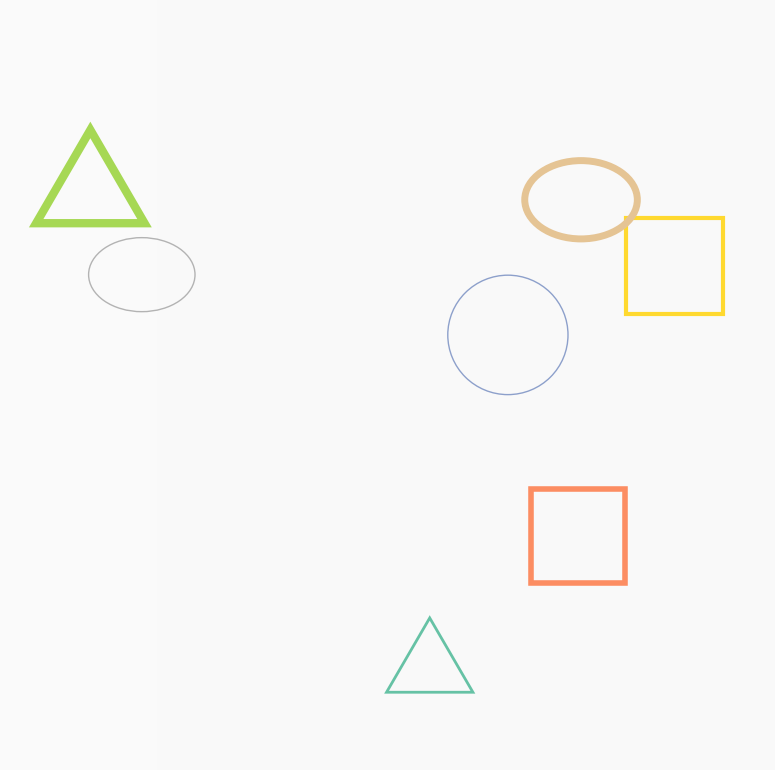[{"shape": "triangle", "thickness": 1, "radius": 0.32, "center": [0.554, 0.133]}, {"shape": "square", "thickness": 2, "radius": 0.3, "center": [0.746, 0.304]}, {"shape": "circle", "thickness": 0.5, "radius": 0.39, "center": [0.655, 0.565]}, {"shape": "triangle", "thickness": 3, "radius": 0.4, "center": [0.117, 0.75]}, {"shape": "square", "thickness": 1.5, "radius": 0.31, "center": [0.87, 0.654]}, {"shape": "oval", "thickness": 2.5, "radius": 0.36, "center": [0.75, 0.741]}, {"shape": "oval", "thickness": 0.5, "radius": 0.34, "center": [0.183, 0.643]}]